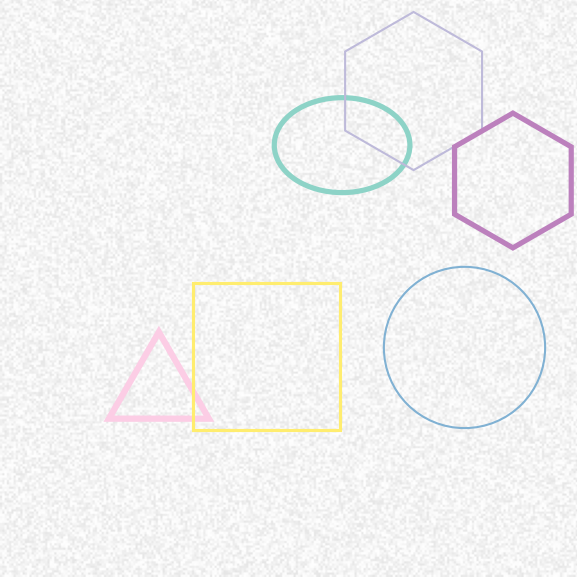[{"shape": "oval", "thickness": 2.5, "radius": 0.59, "center": [0.592, 0.748]}, {"shape": "hexagon", "thickness": 1, "radius": 0.68, "center": [0.716, 0.841]}, {"shape": "circle", "thickness": 1, "radius": 0.7, "center": [0.804, 0.397]}, {"shape": "triangle", "thickness": 3, "radius": 0.5, "center": [0.275, 0.324]}, {"shape": "hexagon", "thickness": 2.5, "radius": 0.58, "center": [0.888, 0.687]}, {"shape": "square", "thickness": 1.5, "radius": 0.64, "center": [0.462, 0.382]}]